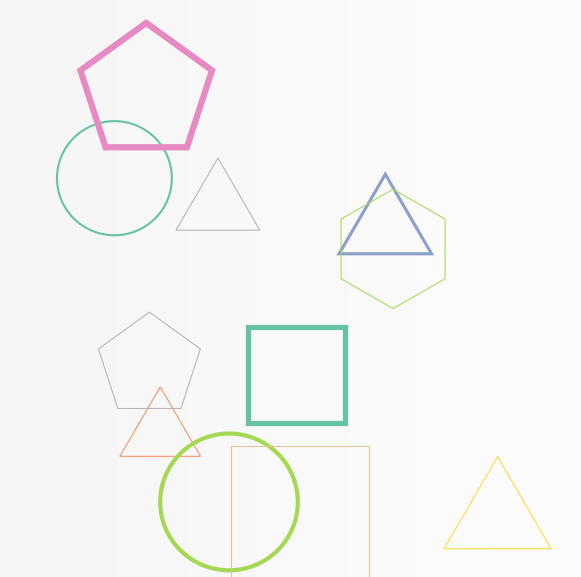[{"shape": "circle", "thickness": 1, "radius": 0.49, "center": [0.197, 0.691]}, {"shape": "square", "thickness": 2.5, "radius": 0.41, "center": [0.51, 0.35]}, {"shape": "triangle", "thickness": 0.5, "radius": 0.4, "center": [0.276, 0.249]}, {"shape": "triangle", "thickness": 1.5, "radius": 0.46, "center": [0.663, 0.606]}, {"shape": "pentagon", "thickness": 3, "radius": 0.6, "center": [0.252, 0.84]}, {"shape": "hexagon", "thickness": 0.5, "radius": 0.52, "center": [0.676, 0.568]}, {"shape": "circle", "thickness": 2, "radius": 0.59, "center": [0.394, 0.13]}, {"shape": "triangle", "thickness": 0.5, "radius": 0.53, "center": [0.856, 0.102]}, {"shape": "square", "thickness": 0.5, "radius": 0.6, "center": [0.516, 0.107]}, {"shape": "pentagon", "thickness": 0.5, "radius": 0.46, "center": [0.257, 0.366]}, {"shape": "triangle", "thickness": 0.5, "radius": 0.42, "center": [0.375, 0.642]}]